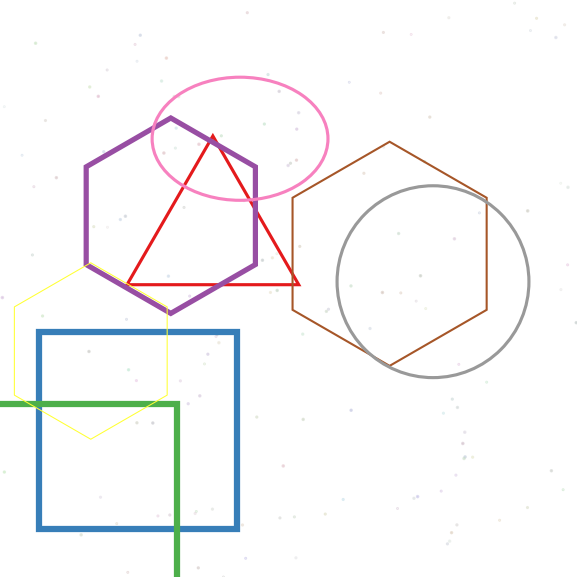[{"shape": "triangle", "thickness": 1.5, "radius": 0.86, "center": [0.369, 0.592]}, {"shape": "square", "thickness": 3, "radius": 0.85, "center": [0.239, 0.254]}, {"shape": "square", "thickness": 3, "radius": 0.78, "center": [0.15, 0.143]}, {"shape": "hexagon", "thickness": 2.5, "radius": 0.85, "center": [0.296, 0.626]}, {"shape": "hexagon", "thickness": 0.5, "radius": 0.76, "center": [0.157, 0.391]}, {"shape": "hexagon", "thickness": 1, "radius": 0.97, "center": [0.675, 0.56]}, {"shape": "oval", "thickness": 1.5, "radius": 0.76, "center": [0.416, 0.759]}, {"shape": "circle", "thickness": 1.5, "radius": 0.83, "center": [0.75, 0.511]}]